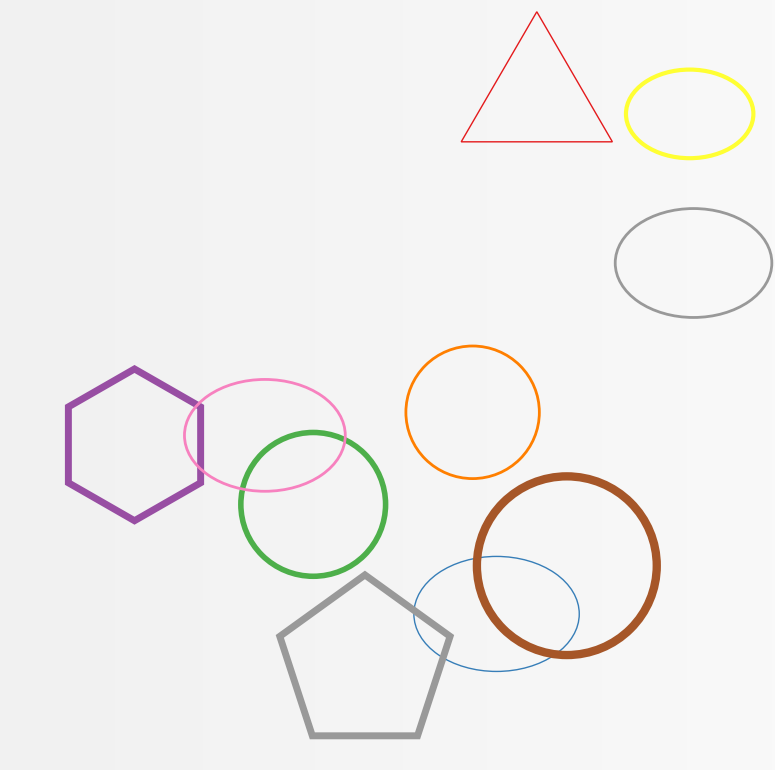[{"shape": "triangle", "thickness": 0.5, "radius": 0.56, "center": [0.693, 0.872]}, {"shape": "oval", "thickness": 0.5, "radius": 0.53, "center": [0.641, 0.203]}, {"shape": "circle", "thickness": 2, "radius": 0.47, "center": [0.404, 0.345]}, {"shape": "hexagon", "thickness": 2.5, "radius": 0.49, "center": [0.174, 0.422]}, {"shape": "circle", "thickness": 1, "radius": 0.43, "center": [0.61, 0.465]}, {"shape": "oval", "thickness": 1.5, "radius": 0.41, "center": [0.89, 0.852]}, {"shape": "circle", "thickness": 3, "radius": 0.58, "center": [0.731, 0.265]}, {"shape": "oval", "thickness": 1, "radius": 0.52, "center": [0.342, 0.435]}, {"shape": "pentagon", "thickness": 2.5, "radius": 0.58, "center": [0.471, 0.138]}, {"shape": "oval", "thickness": 1, "radius": 0.51, "center": [0.895, 0.658]}]